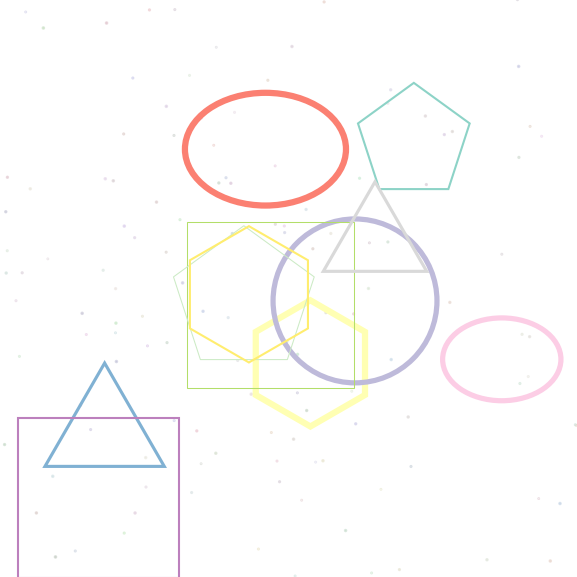[{"shape": "pentagon", "thickness": 1, "radius": 0.51, "center": [0.717, 0.754]}, {"shape": "hexagon", "thickness": 3, "radius": 0.55, "center": [0.537, 0.37]}, {"shape": "circle", "thickness": 2.5, "radius": 0.71, "center": [0.615, 0.478]}, {"shape": "oval", "thickness": 3, "radius": 0.7, "center": [0.46, 0.741]}, {"shape": "triangle", "thickness": 1.5, "radius": 0.6, "center": [0.181, 0.251]}, {"shape": "square", "thickness": 0.5, "radius": 0.72, "center": [0.469, 0.471]}, {"shape": "oval", "thickness": 2.5, "radius": 0.51, "center": [0.869, 0.377]}, {"shape": "triangle", "thickness": 1.5, "radius": 0.52, "center": [0.649, 0.581]}, {"shape": "square", "thickness": 1, "radius": 0.69, "center": [0.171, 0.137]}, {"shape": "pentagon", "thickness": 0.5, "radius": 0.64, "center": [0.422, 0.48]}, {"shape": "hexagon", "thickness": 1, "radius": 0.59, "center": [0.431, 0.489]}]